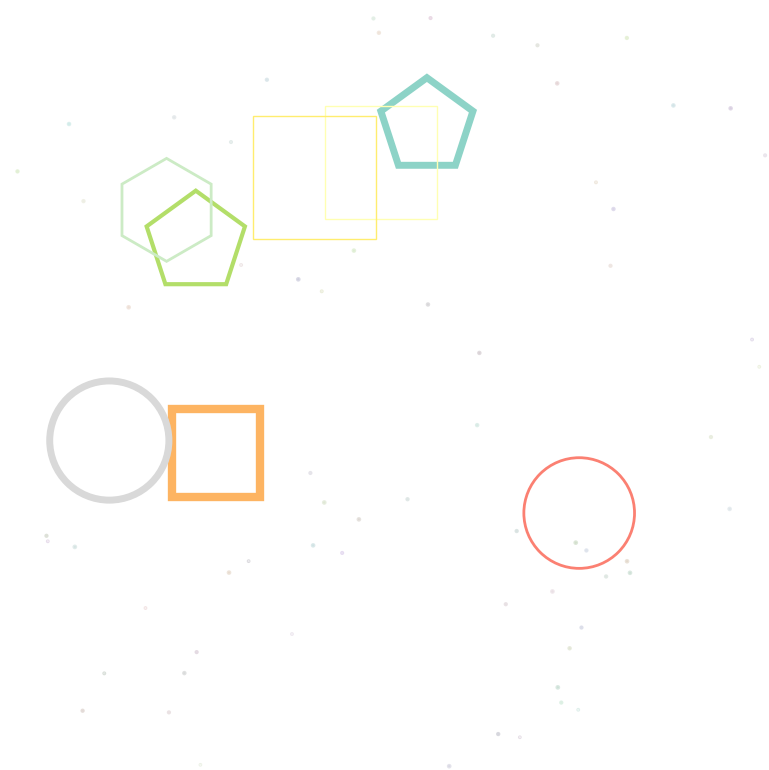[{"shape": "pentagon", "thickness": 2.5, "radius": 0.31, "center": [0.554, 0.836]}, {"shape": "square", "thickness": 0.5, "radius": 0.37, "center": [0.495, 0.789]}, {"shape": "circle", "thickness": 1, "radius": 0.36, "center": [0.752, 0.334]}, {"shape": "square", "thickness": 3, "radius": 0.29, "center": [0.281, 0.412]}, {"shape": "pentagon", "thickness": 1.5, "radius": 0.34, "center": [0.254, 0.685]}, {"shape": "circle", "thickness": 2.5, "radius": 0.39, "center": [0.142, 0.428]}, {"shape": "hexagon", "thickness": 1, "radius": 0.33, "center": [0.216, 0.727]}, {"shape": "square", "thickness": 0.5, "radius": 0.4, "center": [0.409, 0.769]}]